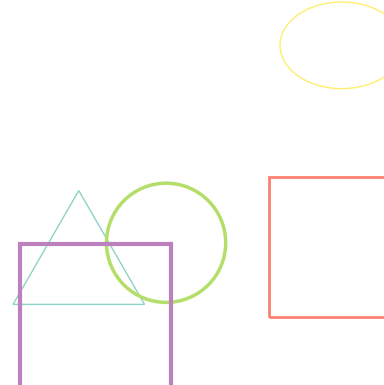[{"shape": "triangle", "thickness": 1, "radius": 0.99, "center": [0.205, 0.308]}, {"shape": "square", "thickness": 2, "radius": 0.91, "center": [0.881, 0.358]}, {"shape": "circle", "thickness": 2.5, "radius": 0.77, "center": [0.431, 0.369]}, {"shape": "square", "thickness": 3, "radius": 0.98, "center": [0.248, 0.17]}, {"shape": "oval", "thickness": 1, "radius": 0.8, "center": [0.888, 0.882]}]